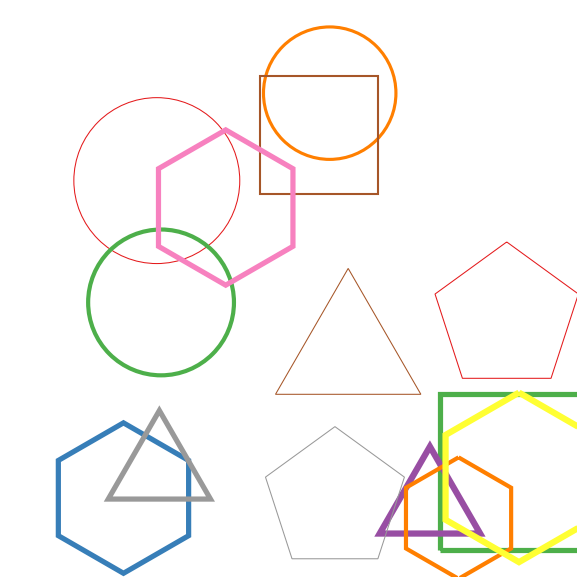[{"shape": "circle", "thickness": 0.5, "radius": 0.72, "center": [0.272, 0.686]}, {"shape": "pentagon", "thickness": 0.5, "radius": 0.65, "center": [0.877, 0.45]}, {"shape": "hexagon", "thickness": 2.5, "radius": 0.65, "center": [0.214, 0.137]}, {"shape": "square", "thickness": 2.5, "radius": 0.67, "center": [0.897, 0.183]}, {"shape": "circle", "thickness": 2, "radius": 0.63, "center": [0.279, 0.475]}, {"shape": "triangle", "thickness": 3, "radius": 0.5, "center": [0.744, 0.125]}, {"shape": "circle", "thickness": 1.5, "radius": 0.57, "center": [0.571, 0.838]}, {"shape": "hexagon", "thickness": 2, "radius": 0.53, "center": [0.794, 0.102]}, {"shape": "hexagon", "thickness": 3, "radius": 0.73, "center": [0.899, 0.173]}, {"shape": "triangle", "thickness": 0.5, "radius": 0.73, "center": [0.603, 0.389]}, {"shape": "square", "thickness": 1, "radius": 0.51, "center": [0.553, 0.766]}, {"shape": "hexagon", "thickness": 2.5, "radius": 0.67, "center": [0.391, 0.64]}, {"shape": "triangle", "thickness": 2.5, "radius": 0.51, "center": [0.276, 0.186]}, {"shape": "pentagon", "thickness": 0.5, "radius": 0.63, "center": [0.58, 0.134]}]